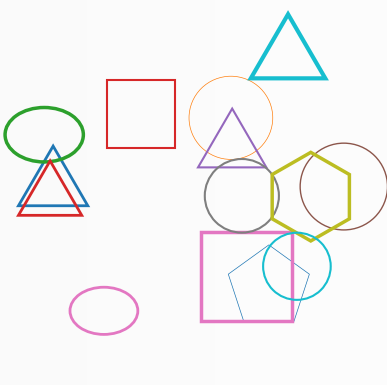[{"shape": "pentagon", "thickness": 0.5, "radius": 0.55, "center": [0.694, 0.254]}, {"shape": "triangle", "thickness": 2, "radius": 0.52, "center": [0.137, 0.517]}, {"shape": "circle", "thickness": 0.5, "radius": 0.54, "center": [0.596, 0.694]}, {"shape": "oval", "thickness": 2.5, "radius": 0.51, "center": [0.114, 0.65]}, {"shape": "triangle", "thickness": 2, "radius": 0.47, "center": [0.129, 0.488]}, {"shape": "square", "thickness": 1.5, "radius": 0.44, "center": [0.364, 0.704]}, {"shape": "triangle", "thickness": 1.5, "radius": 0.51, "center": [0.599, 0.616]}, {"shape": "circle", "thickness": 1, "radius": 0.56, "center": [0.887, 0.515]}, {"shape": "oval", "thickness": 2, "radius": 0.44, "center": [0.268, 0.193]}, {"shape": "square", "thickness": 2.5, "radius": 0.58, "center": [0.636, 0.282]}, {"shape": "circle", "thickness": 1.5, "radius": 0.48, "center": [0.624, 0.491]}, {"shape": "hexagon", "thickness": 2.5, "radius": 0.58, "center": [0.802, 0.489]}, {"shape": "triangle", "thickness": 3, "radius": 0.55, "center": [0.743, 0.852]}, {"shape": "circle", "thickness": 1.5, "radius": 0.44, "center": [0.766, 0.308]}]